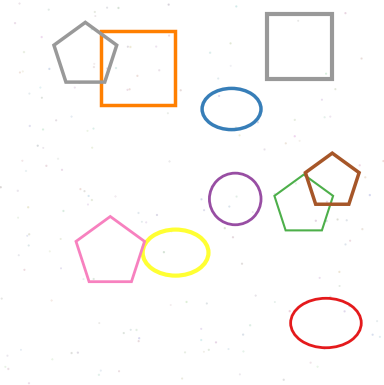[{"shape": "oval", "thickness": 2, "radius": 0.46, "center": [0.847, 0.161]}, {"shape": "oval", "thickness": 2.5, "radius": 0.38, "center": [0.601, 0.717]}, {"shape": "pentagon", "thickness": 1.5, "radius": 0.4, "center": [0.789, 0.466]}, {"shape": "circle", "thickness": 2, "radius": 0.34, "center": [0.611, 0.483]}, {"shape": "square", "thickness": 2.5, "radius": 0.48, "center": [0.359, 0.823]}, {"shape": "oval", "thickness": 3, "radius": 0.43, "center": [0.456, 0.344]}, {"shape": "pentagon", "thickness": 2.5, "radius": 0.37, "center": [0.863, 0.529]}, {"shape": "pentagon", "thickness": 2, "radius": 0.47, "center": [0.286, 0.344]}, {"shape": "pentagon", "thickness": 2.5, "radius": 0.43, "center": [0.222, 0.856]}, {"shape": "square", "thickness": 3, "radius": 0.42, "center": [0.778, 0.879]}]